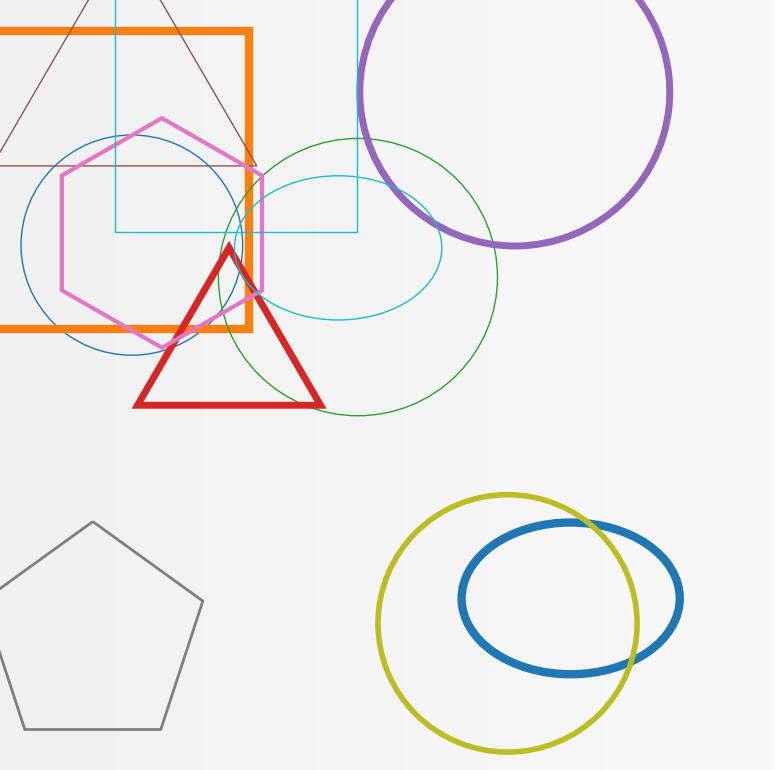[{"shape": "circle", "thickness": 0.5, "radius": 0.71, "center": [0.17, 0.682]}, {"shape": "oval", "thickness": 3, "radius": 0.7, "center": [0.736, 0.223]}, {"shape": "square", "thickness": 3, "radius": 0.97, "center": [0.128, 0.767]}, {"shape": "circle", "thickness": 0.5, "radius": 0.9, "center": [0.462, 0.64]}, {"shape": "triangle", "thickness": 2.5, "radius": 0.68, "center": [0.296, 0.542]}, {"shape": "circle", "thickness": 2.5, "radius": 1.0, "center": [0.664, 0.881]}, {"shape": "triangle", "thickness": 0.5, "radius": 0.99, "center": [0.16, 0.883]}, {"shape": "hexagon", "thickness": 1.5, "radius": 0.75, "center": [0.209, 0.698]}, {"shape": "pentagon", "thickness": 1, "radius": 0.75, "center": [0.12, 0.173]}, {"shape": "circle", "thickness": 2, "radius": 0.84, "center": [0.655, 0.19]}, {"shape": "square", "thickness": 0.5, "radius": 0.78, "center": [0.305, 0.855]}, {"shape": "oval", "thickness": 0.5, "radius": 0.67, "center": [0.436, 0.678]}]